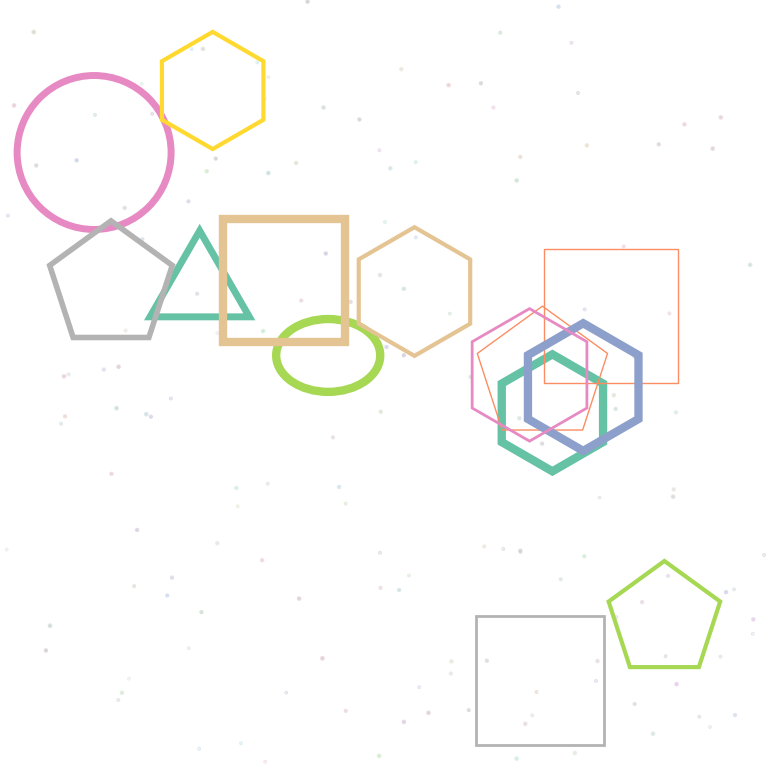[{"shape": "triangle", "thickness": 2.5, "radius": 0.37, "center": [0.259, 0.626]}, {"shape": "hexagon", "thickness": 3, "radius": 0.38, "center": [0.717, 0.464]}, {"shape": "pentagon", "thickness": 0.5, "radius": 0.44, "center": [0.704, 0.513]}, {"shape": "square", "thickness": 0.5, "radius": 0.44, "center": [0.793, 0.59]}, {"shape": "hexagon", "thickness": 3, "radius": 0.41, "center": [0.757, 0.497]}, {"shape": "hexagon", "thickness": 1, "radius": 0.43, "center": [0.688, 0.513]}, {"shape": "circle", "thickness": 2.5, "radius": 0.5, "center": [0.122, 0.802]}, {"shape": "oval", "thickness": 3, "radius": 0.34, "center": [0.426, 0.538]}, {"shape": "pentagon", "thickness": 1.5, "radius": 0.38, "center": [0.863, 0.195]}, {"shape": "hexagon", "thickness": 1.5, "radius": 0.38, "center": [0.276, 0.882]}, {"shape": "square", "thickness": 3, "radius": 0.4, "center": [0.369, 0.636]}, {"shape": "hexagon", "thickness": 1.5, "radius": 0.42, "center": [0.538, 0.621]}, {"shape": "pentagon", "thickness": 2, "radius": 0.42, "center": [0.144, 0.629]}, {"shape": "square", "thickness": 1, "radius": 0.42, "center": [0.701, 0.116]}]